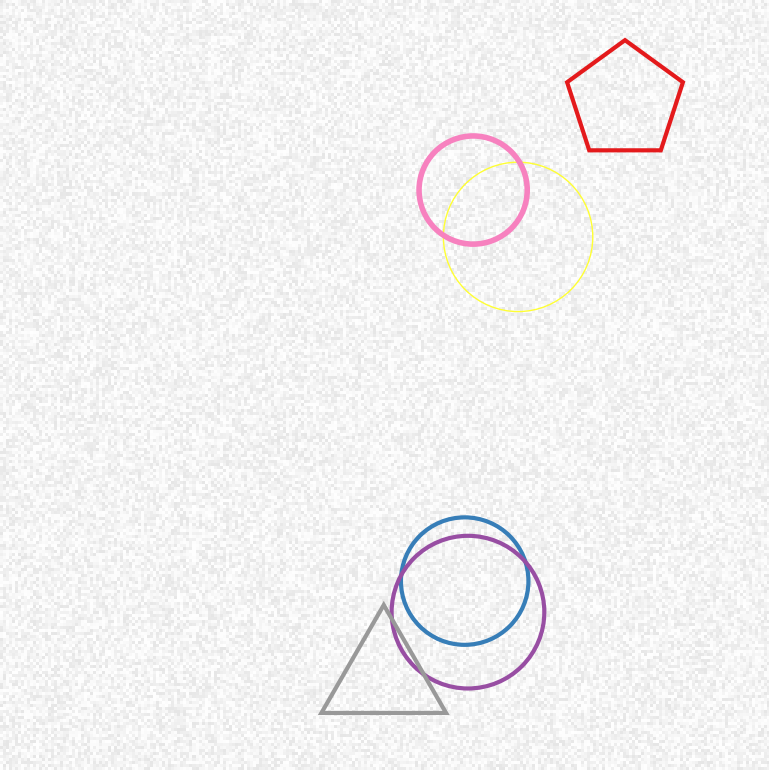[{"shape": "pentagon", "thickness": 1.5, "radius": 0.4, "center": [0.812, 0.869]}, {"shape": "circle", "thickness": 1.5, "radius": 0.41, "center": [0.603, 0.245]}, {"shape": "circle", "thickness": 1.5, "radius": 0.5, "center": [0.608, 0.205]}, {"shape": "circle", "thickness": 0.5, "radius": 0.49, "center": [0.673, 0.692]}, {"shape": "circle", "thickness": 2, "radius": 0.35, "center": [0.614, 0.753]}, {"shape": "triangle", "thickness": 1.5, "radius": 0.47, "center": [0.498, 0.121]}]